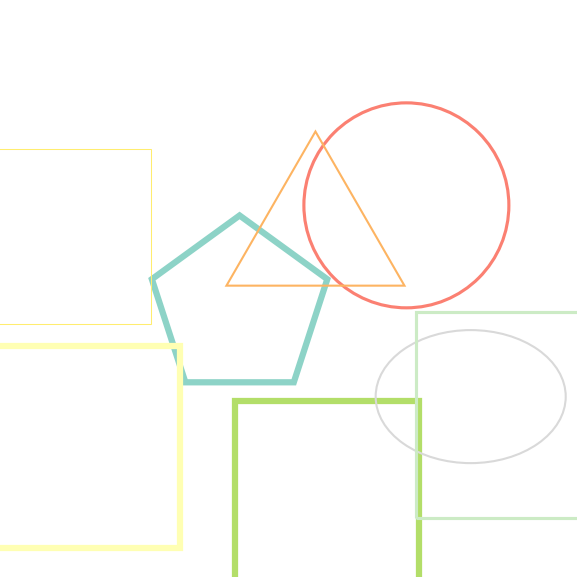[{"shape": "pentagon", "thickness": 3, "radius": 0.8, "center": [0.415, 0.466]}, {"shape": "square", "thickness": 3, "radius": 0.88, "center": [0.137, 0.225]}, {"shape": "circle", "thickness": 1.5, "radius": 0.89, "center": [0.704, 0.644]}, {"shape": "triangle", "thickness": 1, "radius": 0.89, "center": [0.546, 0.593]}, {"shape": "square", "thickness": 3, "radius": 0.8, "center": [0.566, 0.145]}, {"shape": "oval", "thickness": 1, "radius": 0.82, "center": [0.815, 0.312]}, {"shape": "square", "thickness": 1.5, "radius": 0.89, "center": [0.898, 0.28]}, {"shape": "square", "thickness": 0.5, "radius": 0.76, "center": [0.11, 0.589]}]